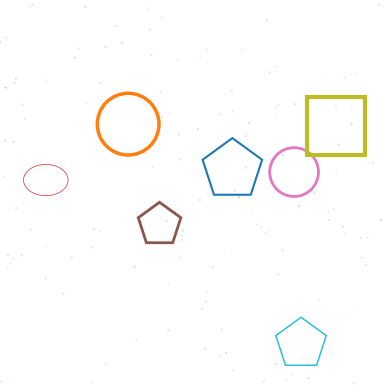[{"shape": "pentagon", "thickness": 1.5, "radius": 0.41, "center": [0.604, 0.56]}, {"shape": "circle", "thickness": 2.5, "radius": 0.4, "center": [0.333, 0.678]}, {"shape": "oval", "thickness": 0.5, "radius": 0.29, "center": [0.119, 0.532]}, {"shape": "pentagon", "thickness": 2, "radius": 0.29, "center": [0.414, 0.417]}, {"shape": "circle", "thickness": 2, "radius": 0.32, "center": [0.764, 0.553]}, {"shape": "square", "thickness": 3, "radius": 0.38, "center": [0.872, 0.672]}, {"shape": "pentagon", "thickness": 1, "radius": 0.34, "center": [0.782, 0.107]}]